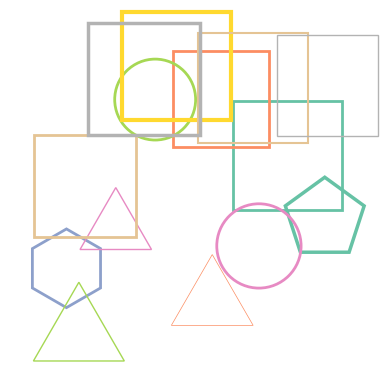[{"shape": "square", "thickness": 2, "radius": 0.71, "center": [0.747, 0.596]}, {"shape": "pentagon", "thickness": 2.5, "radius": 0.54, "center": [0.844, 0.432]}, {"shape": "square", "thickness": 2, "radius": 0.63, "center": [0.574, 0.743]}, {"shape": "triangle", "thickness": 0.5, "radius": 0.61, "center": [0.551, 0.216]}, {"shape": "hexagon", "thickness": 2, "radius": 0.51, "center": [0.173, 0.303]}, {"shape": "triangle", "thickness": 1, "radius": 0.54, "center": [0.301, 0.406]}, {"shape": "circle", "thickness": 2, "radius": 0.55, "center": [0.673, 0.361]}, {"shape": "circle", "thickness": 2, "radius": 0.53, "center": [0.403, 0.741]}, {"shape": "triangle", "thickness": 1, "radius": 0.68, "center": [0.205, 0.131]}, {"shape": "square", "thickness": 3, "radius": 0.7, "center": [0.458, 0.828]}, {"shape": "square", "thickness": 2, "radius": 0.66, "center": [0.222, 0.517]}, {"shape": "square", "thickness": 1.5, "radius": 0.72, "center": [0.658, 0.771]}, {"shape": "square", "thickness": 1, "radius": 0.65, "center": [0.851, 0.779]}, {"shape": "square", "thickness": 2.5, "radius": 0.72, "center": [0.374, 0.795]}]